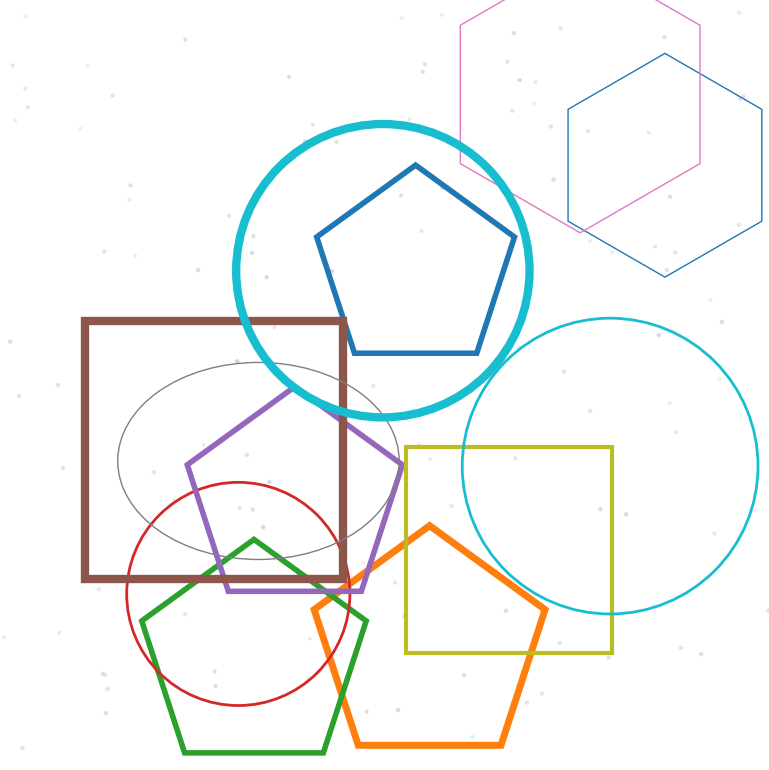[{"shape": "hexagon", "thickness": 0.5, "radius": 0.73, "center": [0.864, 0.785]}, {"shape": "pentagon", "thickness": 2, "radius": 0.68, "center": [0.54, 0.65]}, {"shape": "pentagon", "thickness": 2.5, "radius": 0.79, "center": [0.558, 0.16]}, {"shape": "pentagon", "thickness": 2, "radius": 0.77, "center": [0.33, 0.146]}, {"shape": "circle", "thickness": 1, "radius": 0.72, "center": [0.309, 0.229]}, {"shape": "pentagon", "thickness": 2, "radius": 0.73, "center": [0.383, 0.351]}, {"shape": "square", "thickness": 3, "radius": 0.84, "center": [0.278, 0.416]}, {"shape": "hexagon", "thickness": 0.5, "radius": 0.9, "center": [0.753, 0.877]}, {"shape": "oval", "thickness": 0.5, "radius": 0.91, "center": [0.336, 0.401]}, {"shape": "square", "thickness": 1.5, "radius": 0.67, "center": [0.661, 0.286]}, {"shape": "circle", "thickness": 3, "radius": 0.95, "center": [0.497, 0.648]}, {"shape": "circle", "thickness": 1, "radius": 0.96, "center": [0.792, 0.395]}]